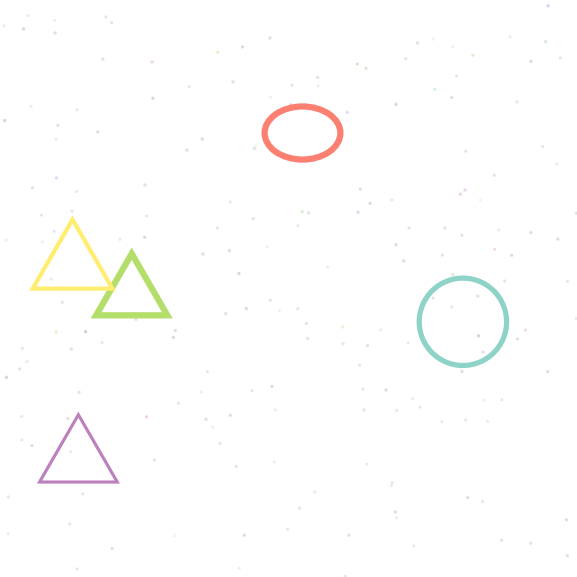[{"shape": "circle", "thickness": 2.5, "radius": 0.38, "center": [0.802, 0.442]}, {"shape": "oval", "thickness": 3, "radius": 0.33, "center": [0.524, 0.769]}, {"shape": "triangle", "thickness": 3, "radius": 0.36, "center": [0.228, 0.489]}, {"shape": "triangle", "thickness": 1.5, "radius": 0.39, "center": [0.136, 0.203]}, {"shape": "triangle", "thickness": 2, "radius": 0.4, "center": [0.126, 0.539]}]